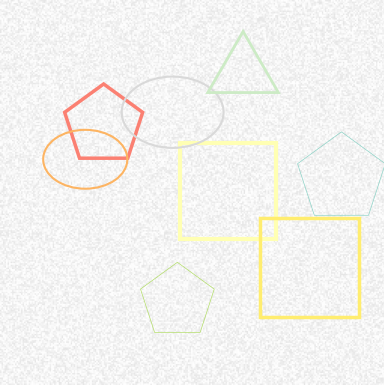[{"shape": "pentagon", "thickness": 0.5, "radius": 0.6, "center": [0.887, 0.538]}, {"shape": "square", "thickness": 3, "radius": 0.63, "center": [0.592, 0.504]}, {"shape": "pentagon", "thickness": 2.5, "radius": 0.53, "center": [0.269, 0.675]}, {"shape": "oval", "thickness": 1.5, "radius": 0.55, "center": [0.221, 0.586]}, {"shape": "pentagon", "thickness": 0.5, "radius": 0.5, "center": [0.461, 0.218]}, {"shape": "oval", "thickness": 1.5, "radius": 0.66, "center": [0.448, 0.708]}, {"shape": "triangle", "thickness": 2, "radius": 0.53, "center": [0.631, 0.812]}, {"shape": "square", "thickness": 2.5, "radius": 0.64, "center": [0.804, 0.306]}]